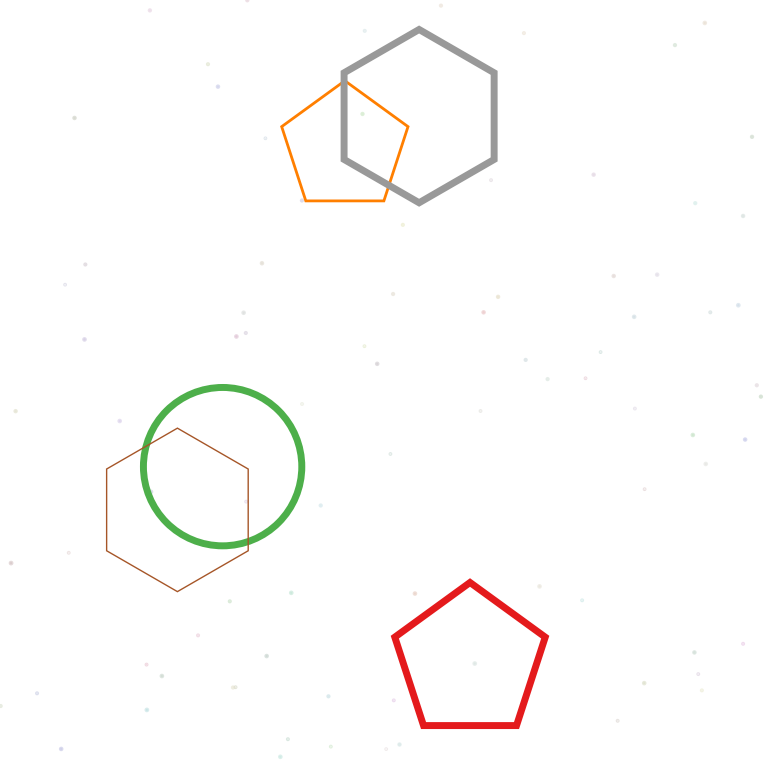[{"shape": "pentagon", "thickness": 2.5, "radius": 0.51, "center": [0.61, 0.141]}, {"shape": "circle", "thickness": 2.5, "radius": 0.51, "center": [0.289, 0.394]}, {"shape": "pentagon", "thickness": 1, "radius": 0.43, "center": [0.448, 0.809]}, {"shape": "hexagon", "thickness": 0.5, "radius": 0.53, "center": [0.23, 0.338]}, {"shape": "hexagon", "thickness": 2.5, "radius": 0.56, "center": [0.544, 0.849]}]